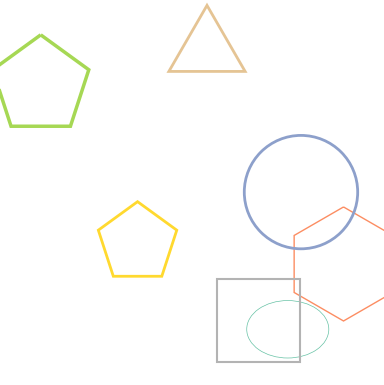[{"shape": "oval", "thickness": 0.5, "radius": 0.53, "center": [0.747, 0.145]}, {"shape": "hexagon", "thickness": 1, "radius": 0.74, "center": [0.892, 0.314]}, {"shape": "circle", "thickness": 2, "radius": 0.74, "center": [0.782, 0.501]}, {"shape": "pentagon", "thickness": 2.5, "radius": 0.66, "center": [0.106, 0.778]}, {"shape": "pentagon", "thickness": 2, "radius": 0.54, "center": [0.357, 0.369]}, {"shape": "triangle", "thickness": 2, "radius": 0.57, "center": [0.538, 0.872]}, {"shape": "square", "thickness": 1.5, "radius": 0.54, "center": [0.673, 0.167]}]